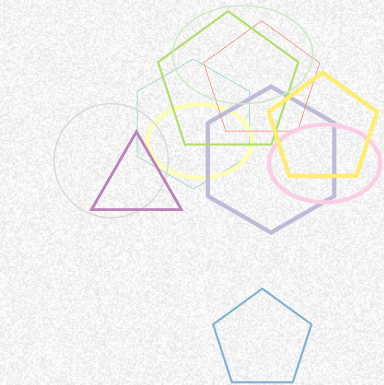[{"shape": "hexagon", "thickness": 0.5, "radius": 0.84, "center": [0.502, 0.678]}, {"shape": "oval", "thickness": 3, "radius": 0.68, "center": [0.519, 0.633]}, {"shape": "hexagon", "thickness": 3, "radius": 0.95, "center": [0.704, 0.585]}, {"shape": "pentagon", "thickness": 0.5, "radius": 0.79, "center": [0.68, 0.788]}, {"shape": "pentagon", "thickness": 1.5, "radius": 0.67, "center": [0.681, 0.116]}, {"shape": "pentagon", "thickness": 1.5, "radius": 0.96, "center": [0.593, 0.78]}, {"shape": "oval", "thickness": 3, "radius": 0.72, "center": [0.843, 0.576]}, {"shape": "circle", "thickness": 1, "radius": 0.74, "center": [0.289, 0.583]}, {"shape": "triangle", "thickness": 2, "radius": 0.67, "center": [0.354, 0.523]}, {"shape": "oval", "thickness": 1, "radius": 0.91, "center": [0.63, 0.858]}, {"shape": "pentagon", "thickness": 3, "radius": 0.74, "center": [0.839, 0.663]}]